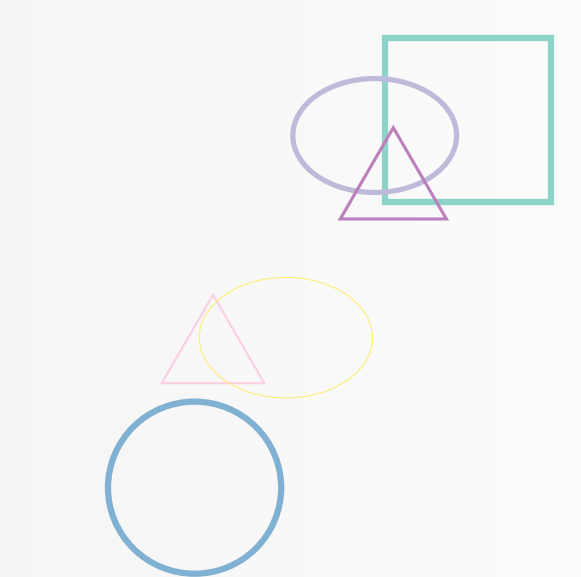[{"shape": "square", "thickness": 3, "radius": 0.71, "center": [0.805, 0.791]}, {"shape": "oval", "thickness": 2.5, "radius": 0.7, "center": [0.645, 0.764]}, {"shape": "circle", "thickness": 3, "radius": 0.74, "center": [0.335, 0.155]}, {"shape": "triangle", "thickness": 1, "radius": 0.51, "center": [0.367, 0.387]}, {"shape": "triangle", "thickness": 1.5, "radius": 0.53, "center": [0.677, 0.673]}, {"shape": "oval", "thickness": 0.5, "radius": 0.75, "center": [0.492, 0.414]}]